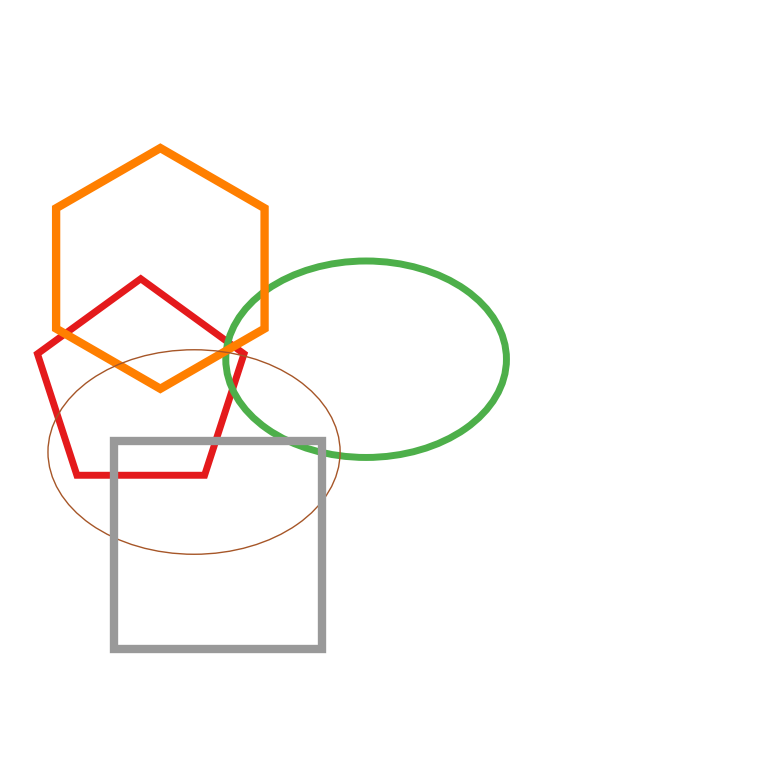[{"shape": "pentagon", "thickness": 2.5, "radius": 0.71, "center": [0.183, 0.497]}, {"shape": "oval", "thickness": 2.5, "radius": 0.91, "center": [0.475, 0.533]}, {"shape": "hexagon", "thickness": 3, "radius": 0.78, "center": [0.208, 0.651]}, {"shape": "oval", "thickness": 0.5, "radius": 0.95, "center": [0.252, 0.413]}, {"shape": "square", "thickness": 3, "radius": 0.67, "center": [0.283, 0.293]}]